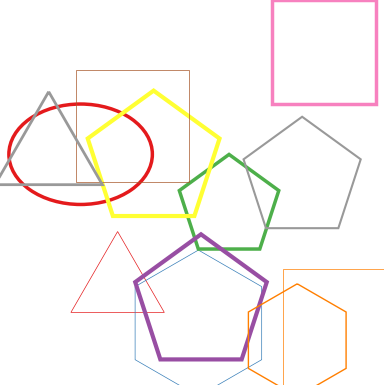[{"shape": "triangle", "thickness": 0.5, "radius": 0.7, "center": [0.305, 0.259]}, {"shape": "oval", "thickness": 2.5, "radius": 0.93, "center": [0.209, 0.599]}, {"shape": "hexagon", "thickness": 0.5, "radius": 0.95, "center": [0.515, 0.161]}, {"shape": "pentagon", "thickness": 2.5, "radius": 0.68, "center": [0.595, 0.463]}, {"shape": "pentagon", "thickness": 3, "radius": 0.9, "center": [0.522, 0.212]}, {"shape": "square", "thickness": 0.5, "radius": 0.79, "center": [0.893, 0.143]}, {"shape": "hexagon", "thickness": 1, "radius": 0.73, "center": [0.772, 0.116]}, {"shape": "pentagon", "thickness": 3, "radius": 0.9, "center": [0.399, 0.585]}, {"shape": "square", "thickness": 0.5, "radius": 0.73, "center": [0.344, 0.673]}, {"shape": "square", "thickness": 2.5, "radius": 0.68, "center": [0.842, 0.865]}, {"shape": "pentagon", "thickness": 1.5, "radius": 0.8, "center": [0.785, 0.537]}, {"shape": "triangle", "thickness": 2, "radius": 0.81, "center": [0.126, 0.601]}]